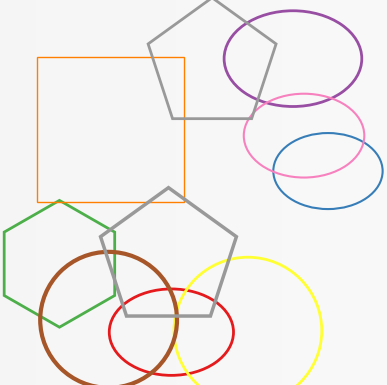[{"shape": "oval", "thickness": 2, "radius": 0.8, "center": [0.442, 0.137]}, {"shape": "oval", "thickness": 1.5, "radius": 0.71, "center": [0.846, 0.556]}, {"shape": "hexagon", "thickness": 2, "radius": 0.82, "center": [0.153, 0.315]}, {"shape": "oval", "thickness": 2, "radius": 0.89, "center": [0.756, 0.848]}, {"shape": "square", "thickness": 1, "radius": 0.95, "center": [0.285, 0.664]}, {"shape": "circle", "thickness": 2, "radius": 0.95, "center": [0.64, 0.141]}, {"shape": "circle", "thickness": 3, "radius": 0.88, "center": [0.28, 0.169]}, {"shape": "oval", "thickness": 1.5, "radius": 0.78, "center": [0.785, 0.648]}, {"shape": "pentagon", "thickness": 2, "radius": 0.87, "center": [0.547, 0.832]}, {"shape": "pentagon", "thickness": 2.5, "radius": 0.92, "center": [0.435, 0.328]}]